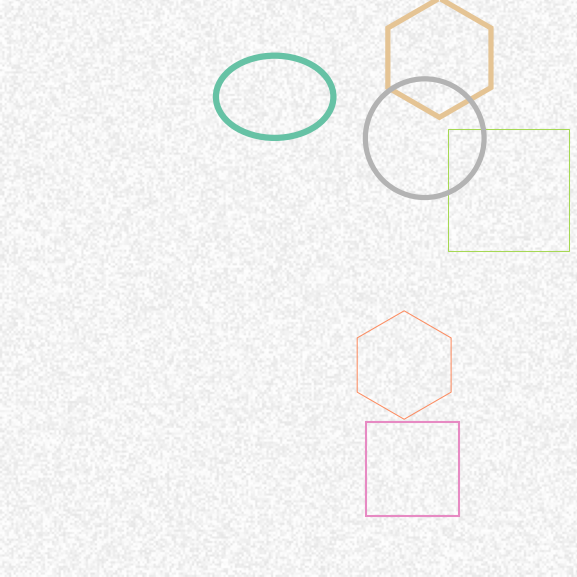[{"shape": "oval", "thickness": 3, "radius": 0.51, "center": [0.476, 0.832]}, {"shape": "hexagon", "thickness": 0.5, "radius": 0.47, "center": [0.7, 0.367]}, {"shape": "square", "thickness": 1, "radius": 0.4, "center": [0.715, 0.187]}, {"shape": "square", "thickness": 0.5, "radius": 0.52, "center": [0.881, 0.67]}, {"shape": "hexagon", "thickness": 2.5, "radius": 0.52, "center": [0.761, 0.899]}, {"shape": "circle", "thickness": 2.5, "radius": 0.51, "center": [0.735, 0.76]}]